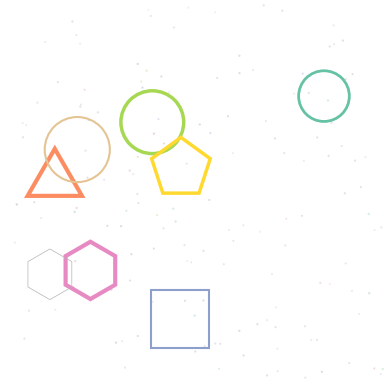[{"shape": "circle", "thickness": 2, "radius": 0.33, "center": [0.841, 0.75]}, {"shape": "triangle", "thickness": 3, "radius": 0.41, "center": [0.142, 0.532]}, {"shape": "square", "thickness": 1.5, "radius": 0.37, "center": [0.468, 0.171]}, {"shape": "hexagon", "thickness": 3, "radius": 0.37, "center": [0.235, 0.298]}, {"shape": "circle", "thickness": 2.5, "radius": 0.41, "center": [0.396, 0.683]}, {"shape": "pentagon", "thickness": 2.5, "radius": 0.4, "center": [0.47, 0.563]}, {"shape": "circle", "thickness": 1.5, "radius": 0.42, "center": [0.201, 0.611]}, {"shape": "hexagon", "thickness": 0.5, "radius": 0.33, "center": [0.13, 0.288]}]